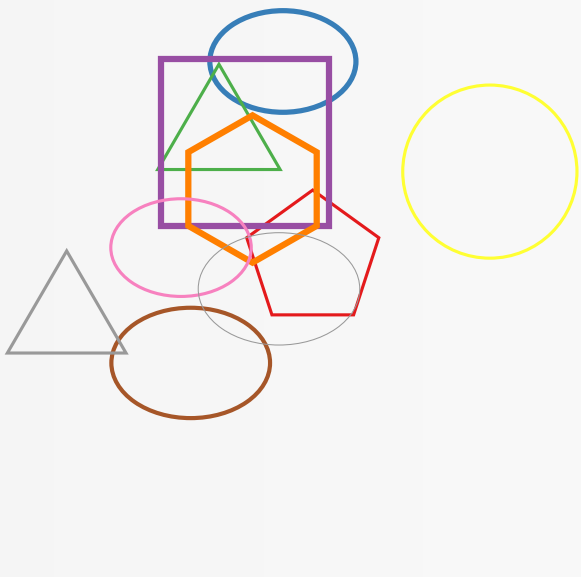[{"shape": "pentagon", "thickness": 1.5, "radius": 0.6, "center": [0.538, 0.551]}, {"shape": "oval", "thickness": 2.5, "radius": 0.63, "center": [0.487, 0.893]}, {"shape": "triangle", "thickness": 1.5, "radius": 0.61, "center": [0.377, 0.766]}, {"shape": "square", "thickness": 3, "radius": 0.72, "center": [0.421, 0.753]}, {"shape": "hexagon", "thickness": 3, "radius": 0.64, "center": [0.434, 0.672]}, {"shape": "circle", "thickness": 1.5, "radius": 0.75, "center": [0.843, 0.702]}, {"shape": "oval", "thickness": 2, "radius": 0.68, "center": [0.328, 0.371]}, {"shape": "oval", "thickness": 1.5, "radius": 0.6, "center": [0.311, 0.57]}, {"shape": "triangle", "thickness": 1.5, "radius": 0.59, "center": [0.115, 0.447]}, {"shape": "oval", "thickness": 0.5, "radius": 0.69, "center": [0.48, 0.499]}]